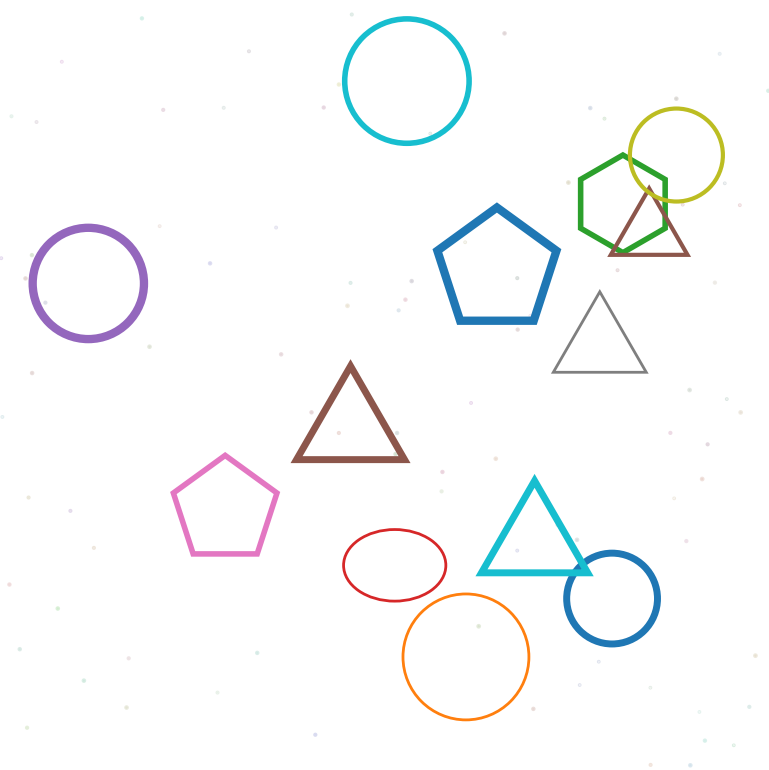[{"shape": "pentagon", "thickness": 3, "radius": 0.41, "center": [0.645, 0.649]}, {"shape": "circle", "thickness": 2.5, "radius": 0.29, "center": [0.795, 0.223]}, {"shape": "circle", "thickness": 1, "radius": 0.41, "center": [0.605, 0.147]}, {"shape": "hexagon", "thickness": 2, "radius": 0.32, "center": [0.809, 0.735]}, {"shape": "oval", "thickness": 1, "radius": 0.33, "center": [0.513, 0.266]}, {"shape": "circle", "thickness": 3, "radius": 0.36, "center": [0.115, 0.632]}, {"shape": "triangle", "thickness": 1.5, "radius": 0.29, "center": [0.843, 0.698]}, {"shape": "triangle", "thickness": 2.5, "radius": 0.4, "center": [0.455, 0.444]}, {"shape": "pentagon", "thickness": 2, "radius": 0.35, "center": [0.292, 0.338]}, {"shape": "triangle", "thickness": 1, "radius": 0.35, "center": [0.779, 0.551]}, {"shape": "circle", "thickness": 1.5, "radius": 0.3, "center": [0.878, 0.799]}, {"shape": "triangle", "thickness": 2.5, "radius": 0.4, "center": [0.694, 0.296]}, {"shape": "circle", "thickness": 2, "radius": 0.4, "center": [0.528, 0.895]}]